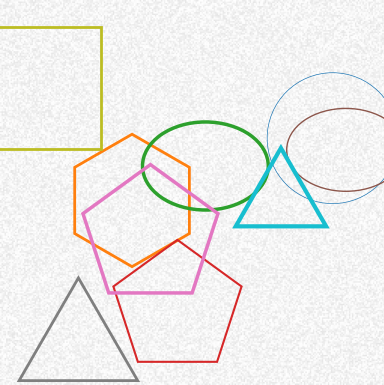[{"shape": "circle", "thickness": 0.5, "radius": 0.85, "center": [0.864, 0.641]}, {"shape": "hexagon", "thickness": 2, "radius": 0.86, "center": [0.343, 0.479]}, {"shape": "oval", "thickness": 2.5, "radius": 0.82, "center": [0.533, 0.569]}, {"shape": "pentagon", "thickness": 1.5, "radius": 0.88, "center": [0.461, 0.202]}, {"shape": "oval", "thickness": 1, "radius": 0.77, "center": [0.898, 0.611]}, {"shape": "pentagon", "thickness": 2.5, "radius": 0.92, "center": [0.391, 0.388]}, {"shape": "triangle", "thickness": 2, "radius": 0.89, "center": [0.204, 0.1]}, {"shape": "square", "thickness": 2, "radius": 0.79, "center": [0.103, 0.771]}, {"shape": "triangle", "thickness": 3, "radius": 0.68, "center": [0.73, 0.48]}]